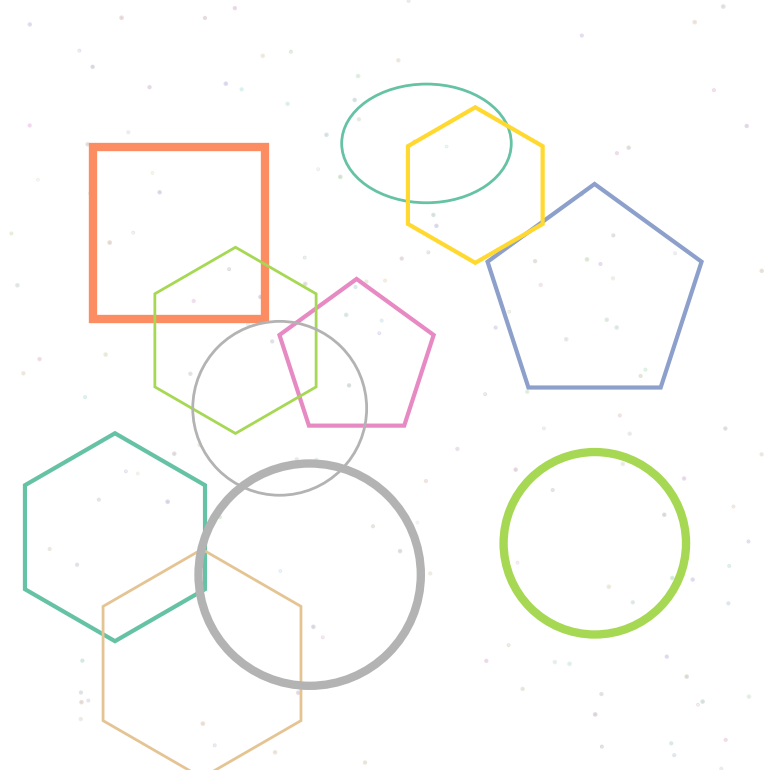[{"shape": "hexagon", "thickness": 1.5, "radius": 0.68, "center": [0.149, 0.302]}, {"shape": "oval", "thickness": 1, "radius": 0.55, "center": [0.554, 0.814]}, {"shape": "square", "thickness": 3, "radius": 0.56, "center": [0.232, 0.698]}, {"shape": "pentagon", "thickness": 1.5, "radius": 0.73, "center": [0.772, 0.615]}, {"shape": "pentagon", "thickness": 1.5, "radius": 0.53, "center": [0.463, 0.532]}, {"shape": "hexagon", "thickness": 1, "radius": 0.6, "center": [0.306, 0.558]}, {"shape": "circle", "thickness": 3, "radius": 0.59, "center": [0.772, 0.294]}, {"shape": "hexagon", "thickness": 1.5, "radius": 0.51, "center": [0.617, 0.76]}, {"shape": "hexagon", "thickness": 1, "radius": 0.74, "center": [0.262, 0.138]}, {"shape": "circle", "thickness": 3, "radius": 0.72, "center": [0.402, 0.254]}, {"shape": "circle", "thickness": 1, "radius": 0.56, "center": [0.363, 0.47]}]